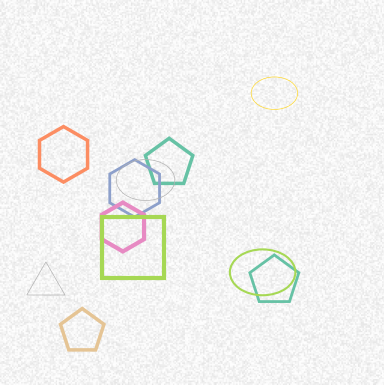[{"shape": "pentagon", "thickness": 2, "radius": 0.33, "center": [0.713, 0.271]}, {"shape": "pentagon", "thickness": 2.5, "radius": 0.32, "center": [0.439, 0.576]}, {"shape": "hexagon", "thickness": 2.5, "radius": 0.36, "center": [0.165, 0.599]}, {"shape": "hexagon", "thickness": 2, "radius": 0.37, "center": [0.35, 0.511]}, {"shape": "hexagon", "thickness": 3, "radius": 0.32, "center": [0.319, 0.41]}, {"shape": "oval", "thickness": 1.5, "radius": 0.43, "center": [0.682, 0.293]}, {"shape": "square", "thickness": 3, "radius": 0.4, "center": [0.345, 0.357]}, {"shape": "oval", "thickness": 0.5, "radius": 0.3, "center": [0.713, 0.758]}, {"shape": "pentagon", "thickness": 2.5, "radius": 0.3, "center": [0.214, 0.139]}, {"shape": "oval", "thickness": 0.5, "radius": 0.38, "center": [0.378, 0.532]}, {"shape": "triangle", "thickness": 0.5, "radius": 0.29, "center": [0.119, 0.262]}]